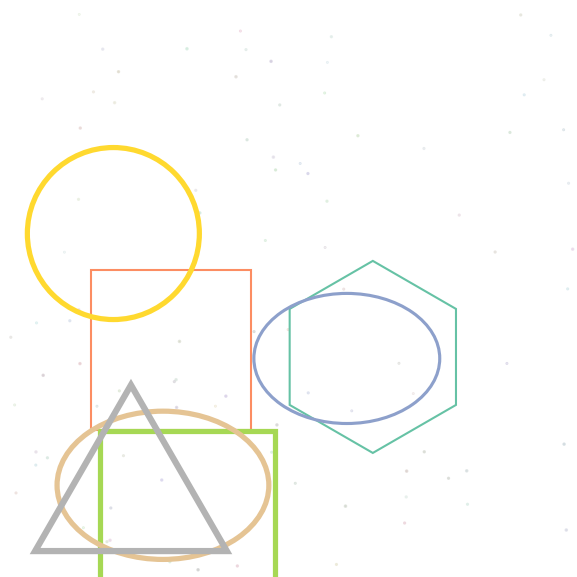[{"shape": "hexagon", "thickness": 1, "radius": 0.83, "center": [0.646, 0.381]}, {"shape": "square", "thickness": 1, "radius": 0.69, "center": [0.296, 0.393]}, {"shape": "oval", "thickness": 1.5, "radius": 0.8, "center": [0.601, 0.378]}, {"shape": "square", "thickness": 2.5, "radius": 0.76, "center": [0.325, 0.101]}, {"shape": "circle", "thickness": 2.5, "radius": 0.74, "center": [0.196, 0.595]}, {"shape": "oval", "thickness": 2.5, "radius": 0.92, "center": [0.282, 0.159]}, {"shape": "triangle", "thickness": 3, "radius": 0.96, "center": [0.227, 0.141]}]